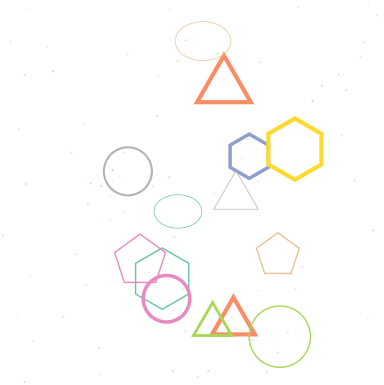[{"shape": "hexagon", "thickness": 1, "radius": 0.4, "center": [0.421, 0.276]}, {"shape": "oval", "thickness": 0.5, "radius": 0.31, "center": [0.462, 0.451]}, {"shape": "triangle", "thickness": 3, "radius": 0.32, "center": [0.606, 0.163]}, {"shape": "triangle", "thickness": 3, "radius": 0.4, "center": [0.582, 0.775]}, {"shape": "hexagon", "thickness": 2.5, "radius": 0.29, "center": [0.647, 0.594]}, {"shape": "pentagon", "thickness": 1, "radius": 0.35, "center": [0.364, 0.323]}, {"shape": "circle", "thickness": 2.5, "radius": 0.3, "center": [0.433, 0.224]}, {"shape": "triangle", "thickness": 2, "radius": 0.29, "center": [0.552, 0.157]}, {"shape": "circle", "thickness": 1, "radius": 0.4, "center": [0.727, 0.126]}, {"shape": "hexagon", "thickness": 3, "radius": 0.4, "center": [0.766, 0.613]}, {"shape": "pentagon", "thickness": 1, "radius": 0.29, "center": [0.722, 0.337]}, {"shape": "oval", "thickness": 0.5, "radius": 0.36, "center": [0.527, 0.893]}, {"shape": "triangle", "thickness": 0.5, "radius": 0.33, "center": [0.613, 0.49]}, {"shape": "circle", "thickness": 1.5, "radius": 0.31, "center": [0.332, 0.555]}]